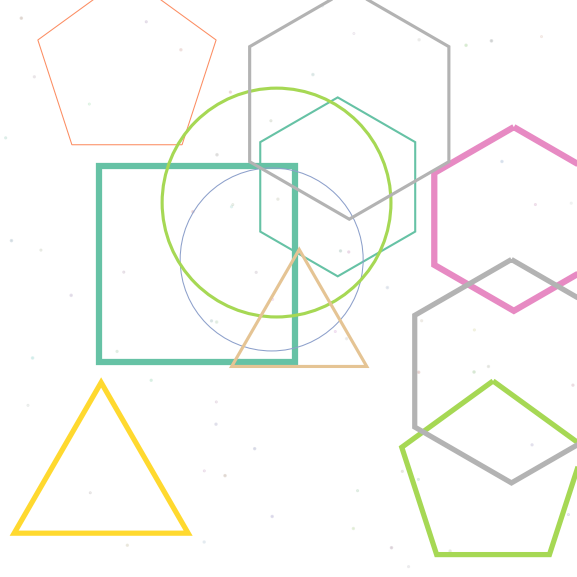[{"shape": "hexagon", "thickness": 1, "radius": 0.77, "center": [0.585, 0.676]}, {"shape": "square", "thickness": 3, "radius": 0.85, "center": [0.341, 0.542]}, {"shape": "pentagon", "thickness": 0.5, "radius": 0.81, "center": [0.22, 0.88]}, {"shape": "circle", "thickness": 0.5, "radius": 0.79, "center": [0.47, 0.55]}, {"shape": "hexagon", "thickness": 3, "radius": 0.8, "center": [0.89, 0.62]}, {"shape": "circle", "thickness": 1.5, "radius": 0.99, "center": [0.479, 0.648]}, {"shape": "pentagon", "thickness": 2.5, "radius": 0.83, "center": [0.854, 0.173]}, {"shape": "triangle", "thickness": 2.5, "radius": 0.87, "center": [0.175, 0.163]}, {"shape": "triangle", "thickness": 1.5, "radius": 0.68, "center": [0.518, 0.432]}, {"shape": "hexagon", "thickness": 1.5, "radius": 1.0, "center": [0.605, 0.819]}, {"shape": "hexagon", "thickness": 2.5, "radius": 0.97, "center": [0.886, 0.356]}]